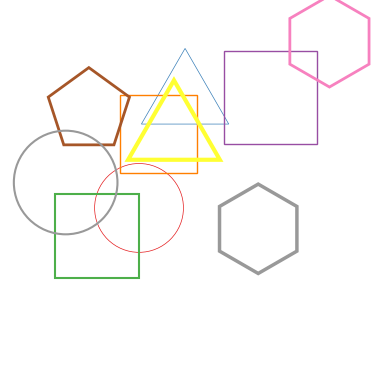[{"shape": "circle", "thickness": 0.5, "radius": 0.58, "center": [0.361, 0.46]}, {"shape": "triangle", "thickness": 0.5, "radius": 0.66, "center": [0.481, 0.743]}, {"shape": "square", "thickness": 1.5, "radius": 0.55, "center": [0.251, 0.387]}, {"shape": "square", "thickness": 1, "radius": 0.6, "center": [0.702, 0.747]}, {"shape": "square", "thickness": 1, "radius": 0.51, "center": [0.412, 0.651]}, {"shape": "triangle", "thickness": 3, "radius": 0.69, "center": [0.452, 0.654]}, {"shape": "pentagon", "thickness": 2, "radius": 0.55, "center": [0.231, 0.714]}, {"shape": "hexagon", "thickness": 2, "radius": 0.59, "center": [0.856, 0.893]}, {"shape": "circle", "thickness": 1.5, "radius": 0.67, "center": [0.171, 0.526]}, {"shape": "hexagon", "thickness": 2.5, "radius": 0.58, "center": [0.671, 0.406]}]